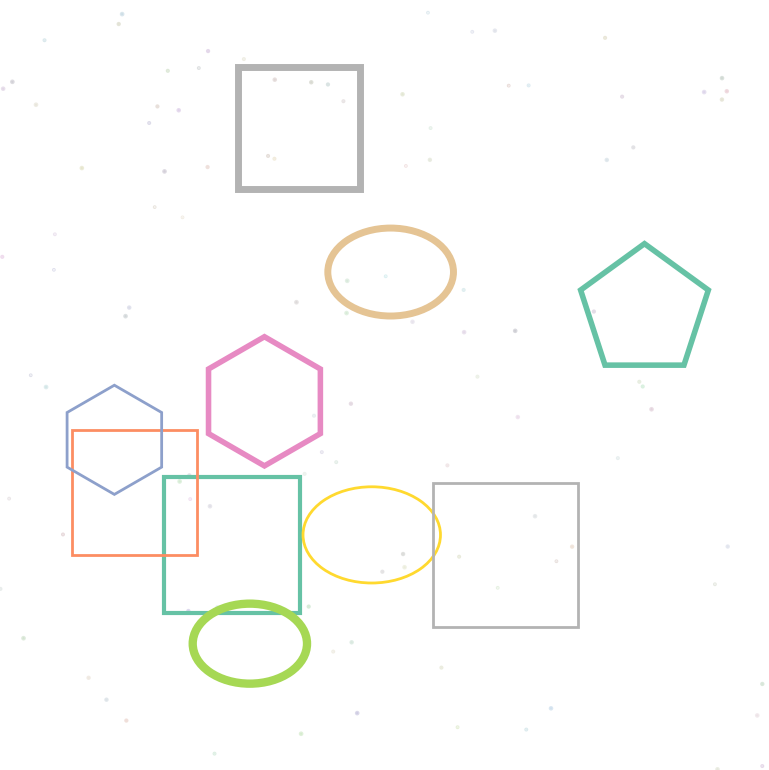[{"shape": "pentagon", "thickness": 2, "radius": 0.44, "center": [0.837, 0.596]}, {"shape": "square", "thickness": 1.5, "radius": 0.44, "center": [0.301, 0.293]}, {"shape": "square", "thickness": 1, "radius": 0.41, "center": [0.175, 0.36]}, {"shape": "hexagon", "thickness": 1, "radius": 0.35, "center": [0.149, 0.429]}, {"shape": "hexagon", "thickness": 2, "radius": 0.42, "center": [0.343, 0.479]}, {"shape": "oval", "thickness": 3, "radius": 0.37, "center": [0.324, 0.164]}, {"shape": "oval", "thickness": 1, "radius": 0.45, "center": [0.483, 0.305]}, {"shape": "oval", "thickness": 2.5, "radius": 0.41, "center": [0.507, 0.647]}, {"shape": "square", "thickness": 2.5, "radius": 0.4, "center": [0.388, 0.834]}, {"shape": "square", "thickness": 1, "radius": 0.47, "center": [0.657, 0.279]}]